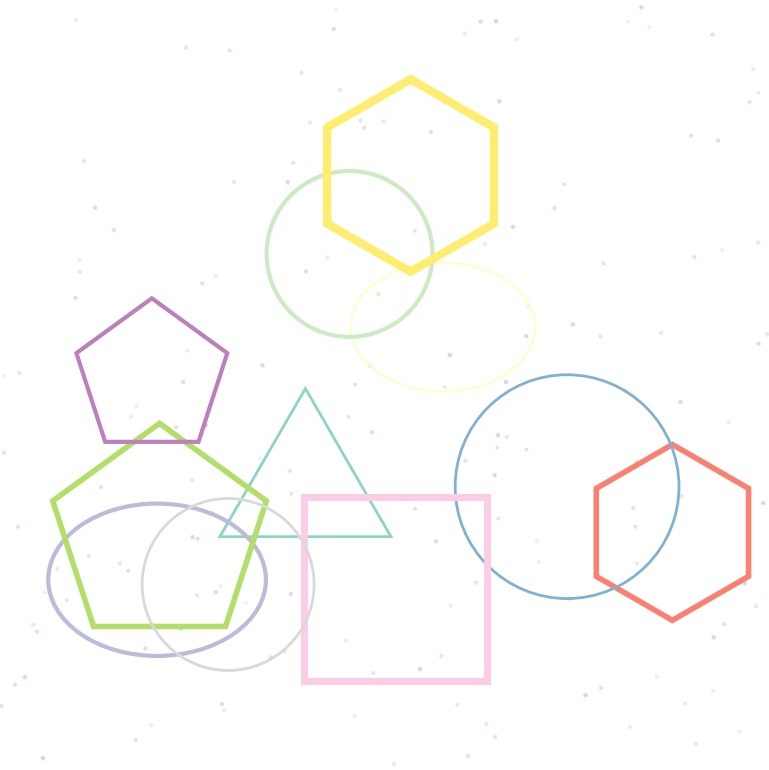[{"shape": "triangle", "thickness": 1, "radius": 0.64, "center": [0.397, 0.367]}, {"shape": "oval", "thickness": 0.5, "radius": 0.6, "center": [0.575, 0.576]}, {"shape": "oval", "thickness": 1.5, "radius": 0.71, "center": [0.204, 0.247]}, {"shape": "hexagon", "thickness": 2, "radius": 0.57, "center": [0.873, 0.309]}, {"shape": "circle", "thickness": 1, "radius": 0.73, "center": [0.736, 0.368]}, {"shape": "pentagon", "thickness": 2, "radius": 0.73, "center": [0.207, 0.304]}, {"shape": "square", "thickness": 2.5, "radius": 0.6, "center": [0.514, 0.236]}, {"shape": "circle", "thickness": 1, "radius": 0.56, "center": [0.296, 0.241]}, {"shape": "pentagon", "thickness": 1.5, "radius": 0.52, "center": [0.197, 0.51]}, {"shape": "circle", "thickness": 1.5, "radius": 0.54, "center": [0.454, 0.67]}, {"shape": "hexagon", "thickness": 3, "radius": 0.63, "center": [0.533, 0.772]}]